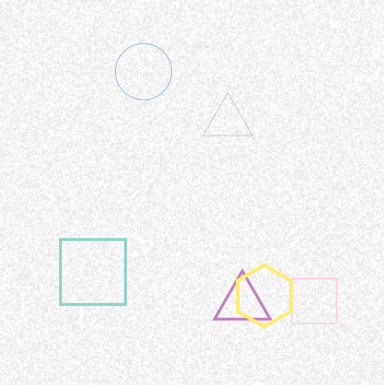[{"shape": "square", "thickness": 2, "radius": 0.42, "center": [0.24, 0.295]}, {"shape": "triangle", "thickness": 0.5, "radius": 0.37, "center": [0.592, 0.684]}, {"shape": "circle", "thickness": 0.5, "radius": 0.37, "center": [0.373, 0.814]}, {"shape": "square", "thickness": 1, "radius": 0.29, "center": [0.815, 0.219]}, {"shape": "triangle", "thickness": 2, "radius": 0.42, "center": [0.629, 0.213]}, {"shape": "hexagon", "thickness": 2.5, "radius": 0.4, "center": [0.686, 0.231]}]